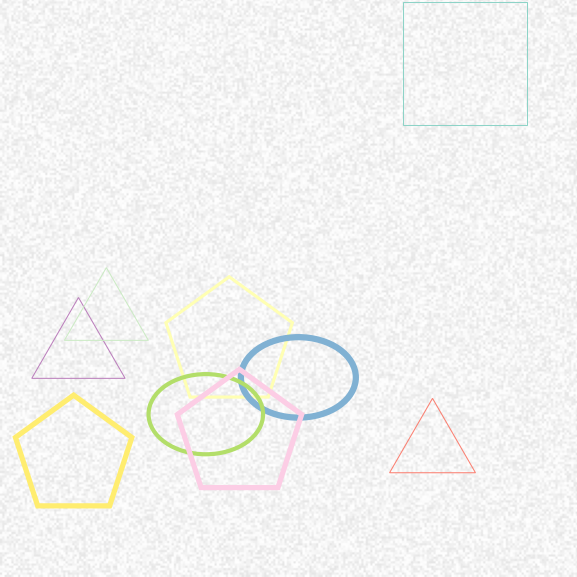[{"shape": "square", "thickness": 0.5, "radius": 0.53, "center": [0.806, 0.889]}, {"shape": "pentagon", "thickness": 1.5, "radius": 0.58, "center": [0.397, 0.405]}, {"shape": "triangle", "thickness": 0.5, "radius": 0.43, "center": [0.749, 0.223]}, {"shape": "oval", "thickness": 3, "radius": 0.5, "center": [0.517, 0.346]}, {"shape": "oval", "thickness": 2, "radius": 0.5, "center": [0.356, 0.282]}, {"shape": "pentagon", "thickness": 2.5, "radius": 0.57, "center": [0.415, 0.246]}, {"shape": "triangle", "thickness": 0.5, "radius": 0.47, "center": [0.136, 0.391]}, {"shape": "triangle", "thickness": 0.5, "radius": 0.42, "center": [0.184, 0.452]}, {"shape": "pentagon", "thickness": 2.5, "radius": 0.53, "center": [0.128, 0.209]}]